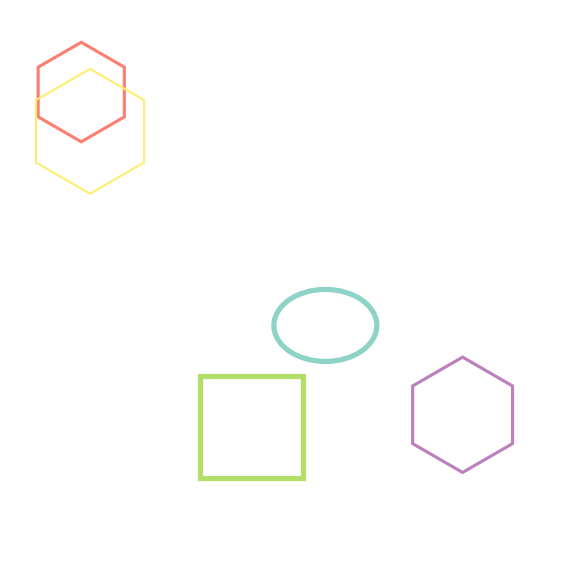[{"shape": "oval", "thickness": 2.5, "radius": 0.45, "center": [0.563, 0.436]}, {"shape": "hexagon", "thickness": 1.5, "radius": 0.43, "center": [0.141, 0.84]}, {"shape": "square", "thickness": 2.5, "radius": 0.44, "center": [0.436, 0.26]}, {"shape": "hexagon", "thickness": 1.5, "radius": 0.5, "center": [0.801, 0.281]}, {"shape": "hexagon", "thickness": 1, "radius": 0.54, "center": [0.156, 0.772]}]